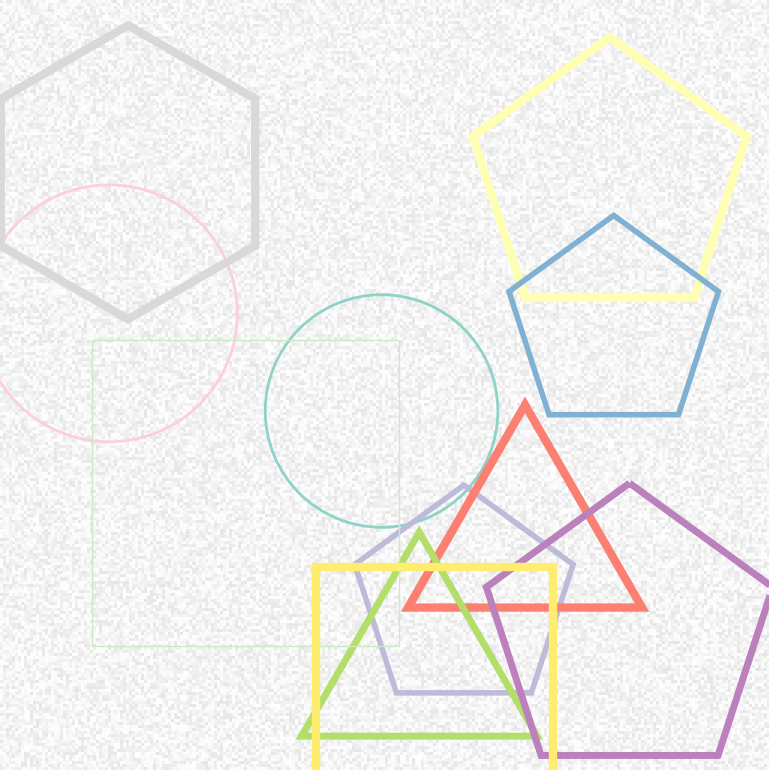[{"shape": "circle", "thickness": 1, "radius": 0.76, "center": [0.496, 0.466]}, {"shape": "pentagon", "thickness": 3, "radius": 0.93, "center": [0.792, 0.765]}, {"shape": "pentagon", "thickness": 2, "radius": 0.75, "center": [0.602, 0.221]}, {"shape": "triangle", "thickness": 3, "radius": 0.88, "center": [0.682, 0.299]}, {"shape": "pentagon", "thickness": 2, "radius": 0.72, "center": [0.797, 0.577]}, {"shape": "triangle", "thickness": 2.5, "radius": 0.88, "center": [0.545, 0.132]}, {"shape": "circle", "thickness": 1, "radius": 0.83, "center": [0.141, 0.593]}, {"shape": "hexagon", "thickness": 3, "radius": 0.95, "center": [0.166, 0.776]}, {"shape": "pentagon", "thickness": 2.5, "radius": 0.98, "center": [0.818, 0.177]}, {"shape": "square", "thickness": 0.5, "radius": 1.0, "center": [0.319, 0.36]}, {"shape": "square", "thickness": 3, "radius": 0.77, "center": [0.564, 0.11]}]